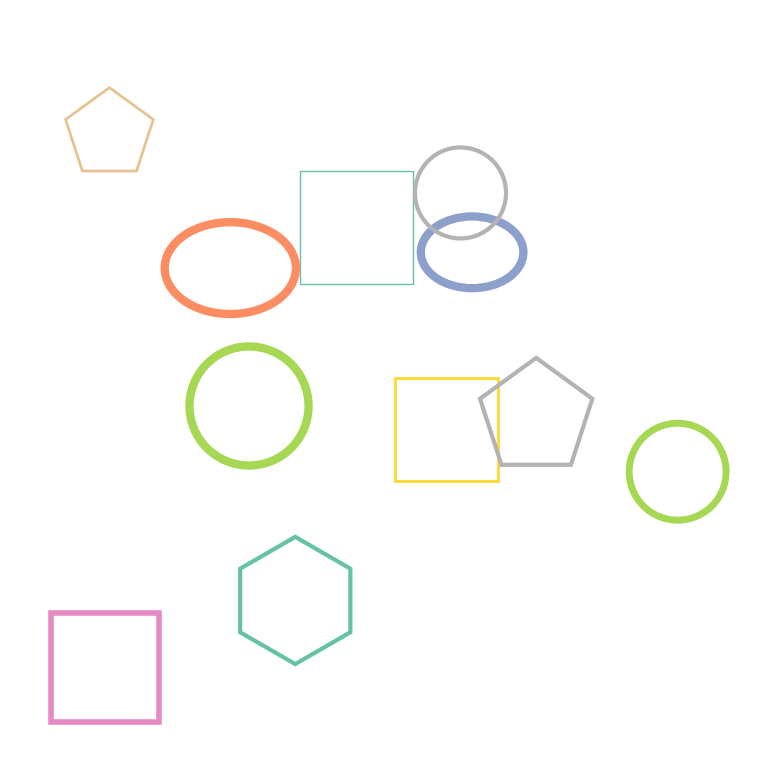[{"shape": "square", "thickness": 0.5, "radius": 0.37, "center": [0.463, 0.705]}, {"shape": "hexagon", "thickness": 1.5, "radius": 0.41, "center": [0.383, 0.22]}, {"shape": "oval", "thickness": 3, "radius": 0.43, "center": [0.299, 0.652]}, {"shape": "oval", "thickness": 3, "radius": 0.33, "center": [0.613, 0.672]}, {"shape": "square", "thickness": 2, "radius": 0.35, "center": [0.136, 0.133]}, {"shape": "circle", "thickness": 2.5, "radius": 0.31, "center": [0.88, 0.387]}, {"shape": "circle", "thickness": 3, "radius": 0.39, "center": [0.323, 0.473]}, {"shape": "square", "thickness": 1, "radius": 0.33, "center": [0.58, 0.443]}, {"shape": "pentagon", "thickness": 1, "radius": 0.3, "center": [0.142, 0.826]}, {"shape": "pentagon", "thickness": 1.5, "radius": 0.38, "center": [0.696, 0.458]}, {"shape": "circle", "thickness": 1.5, "radius": 0.3, "center": [0.598, 0.749]}]